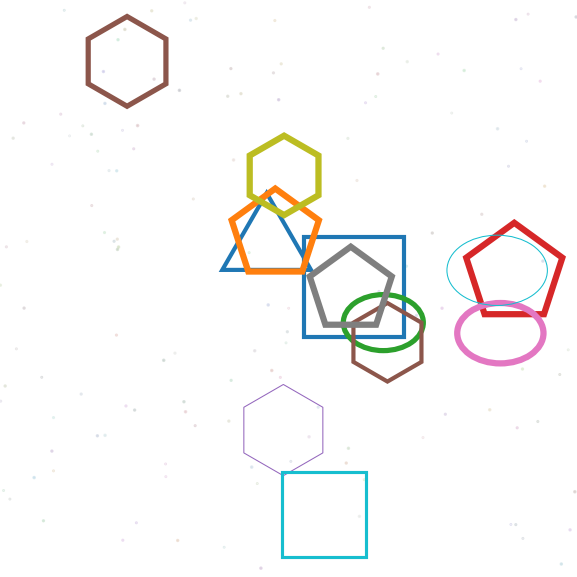[{"shape": "triangle", "thickness": 2, "radius": 0.44, "center": [0.462, 0.576]}, {"shape": "square", "thickness": 2, "radius": 0.43, "center": [0.613, 0.502]}, {"shape": "pentagon", "thickness": 3, "radius": 0.4, "center": [0.477, 0.593]}, {"shape": "oval", "thickness": 2.5, "radius": 0.35, "center": [0.664, 0.441]}, {"shape": "pentagon", "thickness": 3, "radius": 0.44, "center": [0.891, 0.526]}, {"shape": "hexagon", "thickness": 0.5, "radius": 0.39, "center": [0.491, 0.254]}, {"shape": "hexagon", "thickness": 2, "radius": 0.34, "center": [0.671, 0.406]}, {"shape": "hexagon", "thickness": 2.5, "radius": 0.39, "center": [0.22, 0.893]}, {"shape": "oval", "thickness": 3, "radius": 0.37, "center": [0.866, 0.422]}, {"shape": "pentagon", "thickness": 3, "radius": 0.37, "center": [0.607, 0.497]}, {"shape": "hexagon", "thickness": 3, "radius": 0.34, "center": [0.492, 0.695]}, {"shape": "oval", "thickness": 0.5, "radius": 0.43, "center": [0.861, 0.531]}, {"shape": "square", "thickness": 1.5, "radius": 0.36, "center": [0.56, 0.108]}]